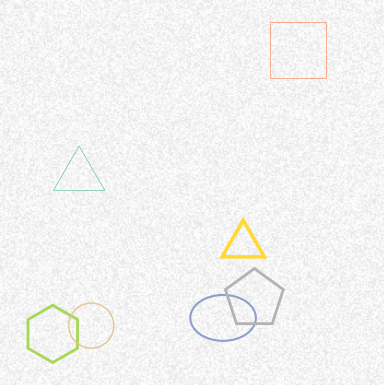[{"shape": "triangle", "thickness": 0.5, "radius": 0.39, "center": [0.205, 0.544]}, {"shape": "square", "thickness": 0.5, "radius": 0.36, "center": [0.774, 0.87]}, {"shape": "oval", "thickness": 1.5, "radius": 0.43, "center": [0.579, 0.174]}, {"shape": "hexagon", "thickness": 2, "radius": 0.37, "center": [0.137, 0.133]}, {"shape": "triangle", "thickness": 2.5, "radius": 0.32, "center": [0.632, 0.365]}, {"shape": "circle", "thickness": 1, "radius": 0.29, "center": [0.237, 0.154]}, {"shape": "pentagon", "thickness": 2, "radius": 0.4, "center": [0.661, 0.223]}]